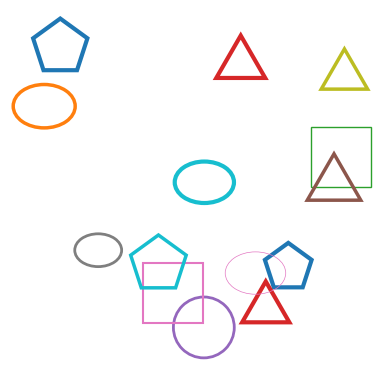[{"shape": "pentagon", "thickness": 3, "radius": 0.32, "center": [0.749, 0.305]}, {"shape": "pentagon", "thickness": 3, "radius": 0.37, "center": [0.157, 0.878]}, {"shape": "oval", "thickness": 2.5, "radius": 0.4, "center": [0.115, 0.724]}, {"shape": "square", "thickness": 1, "radius": 0.39, "center": [0.886, 0.592]}, {"shape": "triangle", "thickness": 3, "radius": 0.35, "center": [0.69, 0.198]}, {"shape": "triangle", "thickness": 3, "radius": 0.37, "center": [0.625, 0.834]}, {"shape": "circle", "thickness": 2, "radius": 0.4, "center": [0.529, 0.15]}, {"shape": "triangle", "thickness": 2.5, "radius": 0.4, "center": [0.868, 0.52]}, {"shape": "oval", "thickness": 0.5, "radius": 0.39, "center": [0.664, 0.291]}, {"shape": "square", "thickness": 1.5, "radius": 0.39, "center": [0.449, 0.24]}, {"shape": "oval", "thickness": 2, "radius": 0.3, "center": [0.255, 0.35]}, {"shape": "triangle", "thickness": 2.5, "radius": 0.35, "center": [0.895, 0.803]}, {"shape": "pentagon", "thickness": 2.5, "radius": 0.38, "center": [0.412, 0.314]}, {"shape": "oval", "thickness": 3, "radius": 0.38, "center": [0.531, 0.527]}]